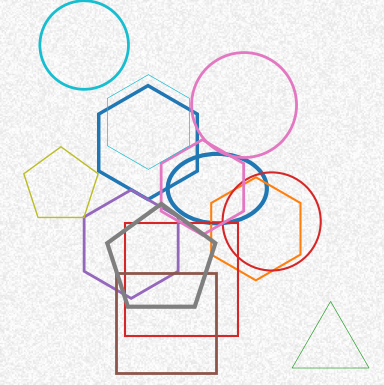[{"shape": "hexagon", "thickness": 2.5, "radius": 0.74, "center": [0.384, 0.63]}, {"shape": "oval", "thickness": 3, "radius": 0.64, "center": [0.564, 0.51]}, {"shape": "hexagon", "thickness": 1.5, "radius": 0.67, "center": [0.665, 0.406]}, {"shape": "triangle", "thickness": 0.5, "radius": 0.58, "center": [0.859, 0.102]}, {"shape": "square", "thickness": 1.5, "radius": 0.73, "center": [0.471, 0.274]}, {"shape": "circle", "thickness": 1.5, "radius": 0.64, "center": [0.706, 0.425]}, {"shape": "hexagon", "thickness": 2, "radius": 0.7, "center": [0.341, 0.366]}, {"shape": "square", "thickness": 2, "radius": 0.65, "center": [0.431, 0.161]}, {"shape": "circle", "thickness": 2, "radius": 0.68, "center": [0.634, 0.727]}, {"shape": "hexagon", "thickness": 2, "radius": 0.62, "center": [0.526, 0.513]}, {"shape": "pentagon", "thickness": 3, "radius": 0.74, "center": [0.419, 0.323]}, {"shape": "pentagon", "thickness": 1, "radius": 0.51, "center": [0.158, 0.517]}, {"shape": "circle", "thickness": 2, "radius": 0.58, "center": [0.219, 0.883]}, {"shape": "hexagon", "thickness": 0.5, "radius": 0.62, "center": [0.385, 0.683]}]